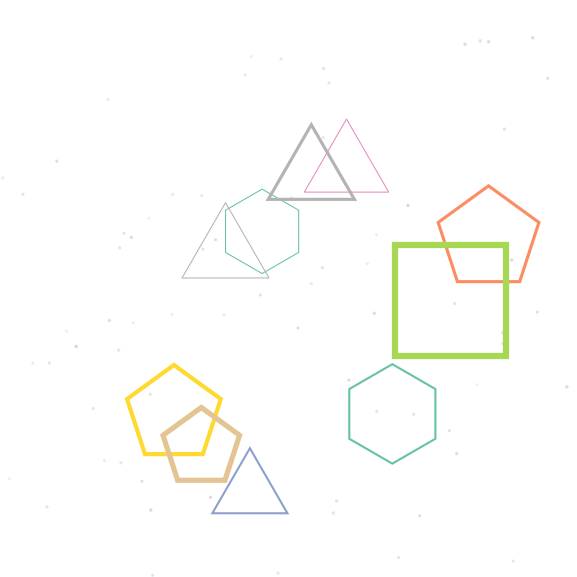[{"shape": "hexagon", "thickness": 0.5, "radius": 0.37, "center": [0.454, 0.599]}, {"shape": "hexagon", "thickness": 1, "radius": 0.43, "center": [0.679, 0.282]}, {"shape": "pentagon", "thickness": 1.5, "radius": 0.46, "center": [0.846, 0.586]}, {"shape": "triangle", "thickness": 1, "radius": 0.38, "center": [0.433, 0.148]}, {"shape": "triangle", "thickness": 0.5, "radius": 0.42, "center": [0.6, 0.709]}, {"shape": "square", "thickness": 3, "radius": 0.48, "center": [0.779, 0.478]}, {"shape": "pentagon", "thickness": 2, "radius": 0.43, "center": [0.301, 0.282]}, {"shape": "pentagon", "thickness": 2.5, "radius": 0.35, "center": [0.349, 0.224]}, {"shape": "triangle", "thickness": 1.5, "radius": 0.43, "center": [0.539, 0.697]}, {"shape": "triangle", "thickness": 0.5, "radius": 0.43, "center": [0.39, 0.561]}]